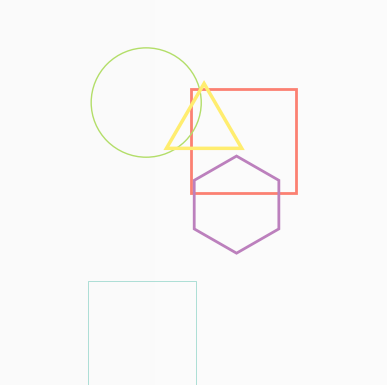[{"shape": "square", "thickness": 0.5, "radius": 0.7, "center": [0.367, 0.132]}, {"shape": "square", "thickness": 2, "radius": 0.68, "center": [0.628, 0.633]}, {"shape": "circle", "thickness": 1, "radius": 0.71, "center": [0.377, 0.734]}, {"shape": "hexagon", "thickness": 2, "radius": 0.63, "center": [0.61, 0.469]}, {"shape": "triangle", "thickness": 2.5, "radius": 0.56, "center": [0.527, 0.671]}]